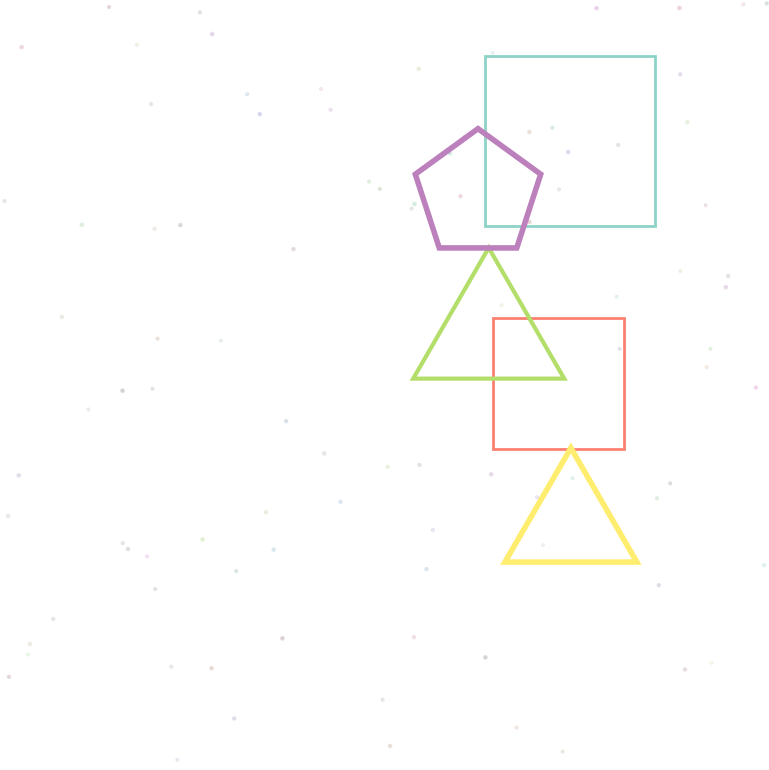[{"shape": "square", "thickness": 1, "radius": 0.55, "center": [0.741, 0.816]}, {"shape": "square", "thickness": 1, "radius": 0.42, "center": [0.725, 0.502]}, {"shape": "triangle", "thickness": 1.5, "radius": 0.57, "center": [0.635, 0.565]}, {"shape": "pentagon", "thickness": 2, "radius": 0.43, "center": [0.621, 0.747]}, {"shape": "triangle", "thickness": 2, "radius": 0.49, "center": [0.741, 0.319]}]